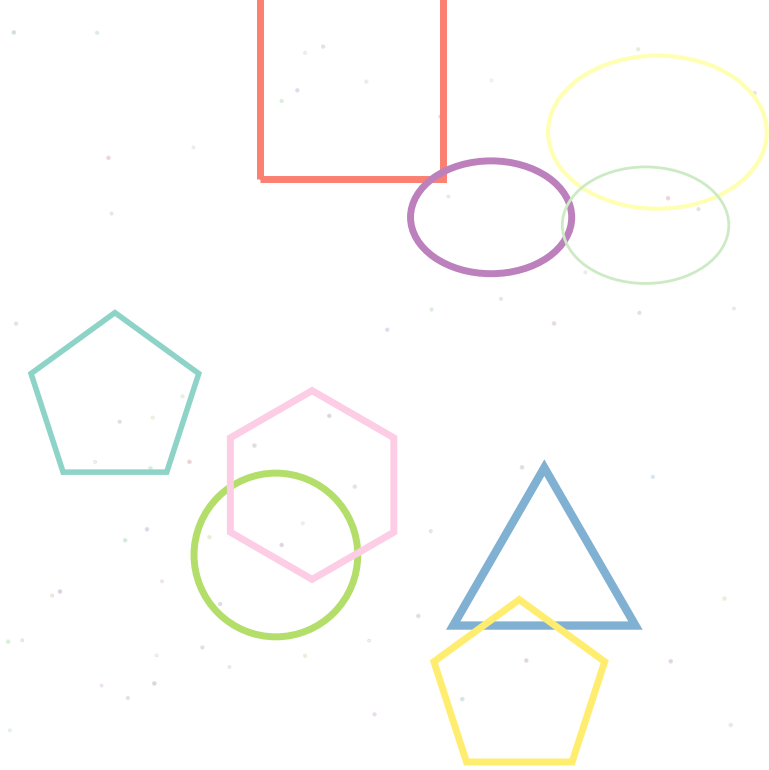[{"shape": "pentagon", "thickness": 2, "radius": 0.57, "center": [0.149, 0.479]}, {"shape": "oval", "thickness": 1.5, "radius": 0.71, "center": [0.854, 0.828]}, {"shape": "square", "thickness": 2.5, "radius": 0.6, "center": [0.457, 0.887]}, {"shape": "triangle", "thickness": 3, "radius": 0.68, "center": [0.707, 0.256]}, {"shape": "circle", "thickness": 2.5, "radius": 0.53, "center": [0.358, 0.279]}, {"shape": "hexagon", "thickness": 2.5, "radius": 0.61, "center": [0.405, 0.37]}, {"shape": "oval", "thickness": 2.5, "radius": 0.52, "center": [0.638, 0.718]}, {"shape": "oval", "thickness": 1, "radius": 0.54, "center": [0.838, 0.708]}, {"shape": "pentagon", "thickness": 2.5, "radius": 0.58, "center": [0.674, 0.105]}]